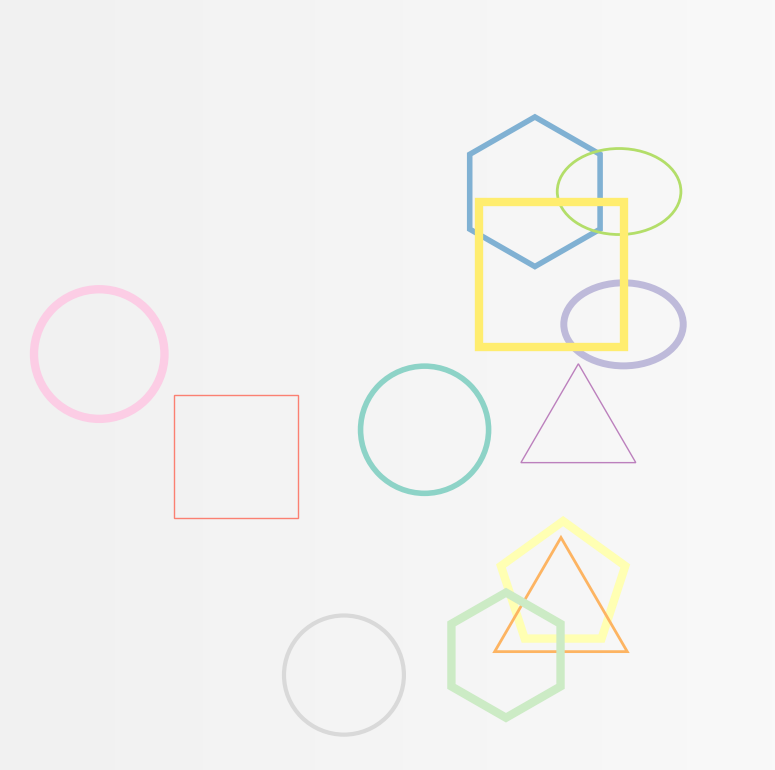[{"shape": "circle", "thickness": 2, "radius": 0.41, "center": [0.548, 0.442]}, {"shape": "pentagon", "thickness": 3, "radius": 0.42, "center": [0.727, 0.239]}, {"shape": "oval", "thickness": 2.5, "radius": 0.39, "center": [0.805, 0.579]}, {"shape": "square", "thickness": 0.5, "radius": 0.4, "center": [0.305, 0.407]}, {"shape": "hexagon", "thickness": 2, "radius": 0.49, "center": [0.69, 0.751]}, {"shape": "triangle", "thickness": 1, "radius": 0.49, "center": [0.724, 0.203]}, {"shape": "oval", "thickness": 1, "radius": 0.4, "center": [0.799, 0.751]}, {"shape": "circle", "thickness": 3, "radius": 0.42, "center": [0.128, 0.54]}, {"shape": "circle", "thickness": 1.5, "radius": 0.39, "center": [0.444, 0.123]}, {"shape": "triangle", "thickness": 0.5, "radius": 0.43, "center": [0.746, 0.442]}, {"shape": "hexagon", "thickness": 3, "radius": 0.41, "center": [0.653, 0.149]}, {"shape": "square", "thickness": 3, "radius": 0.47, "center": [0.712, 0.643]}]